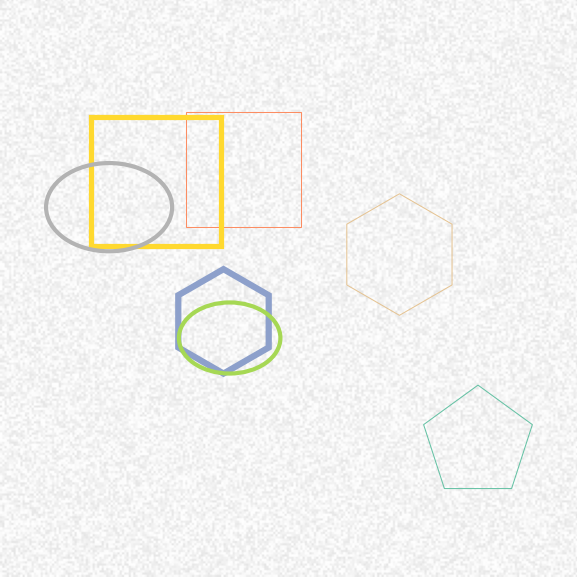[{"shape": "pentagon", "thickness": 0.5, "radius": 0.5, "center": [0.828, 0.233]}, {"shape": "square", "thickness": 0.5, "radius": 0.5, "center": [0.422, 0.706]}, {"shape": "hexagon", "thickness": 3, "radius": 0.45, "center": [0.387, 0.443]}, {"shape": "oval", "thickness": 2, "radius": 0.44, "center": [0.398, 0.414]}, {"shape": "square", "thickness": 2.5, "radius": 0.56, "center": [0.27, 0.685]}, {"shape": "hexagon", "thickness": 0.5, "radius": 0.53, "center": [0.692, 0.558]}, {"shape": "oval", "thickness": 2, "radius": 0.55, "center": [0.189, 0.64]}]